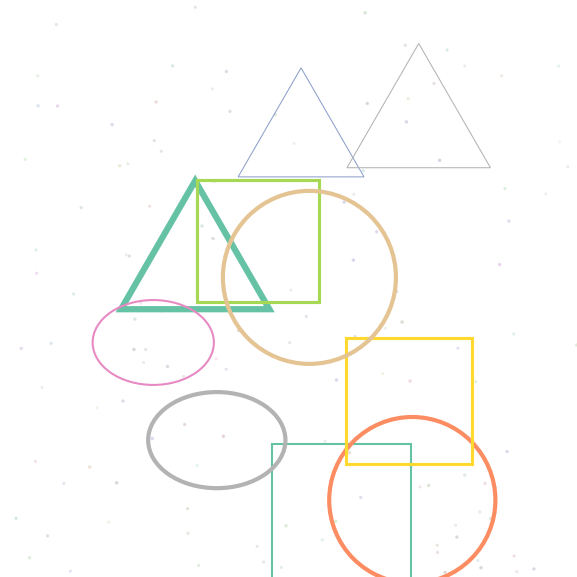[{"shape": "triangle", "thickness": 3, "radius": 0.74, "center": [0.338, 0.538]}, {"shape": "square", "thickness": 1, "radius": 0.6, "center": [0.591, 0.11]}, {"shape": "circle", "thickness": 2, "radius": 0.72, "center": [0.714, 0.133]}, {"shape": "triangle", "thickness": 0.5, "radius": 0.63, "center": [0.521, 0.756]}, {"shape": "oval", "thickness": 1, "radius": 0.52, "center": [0.265, 0.406]}, {"shape": "square", "thickness": 1.5, "radius": 0.53, "center": [0.447, 0.581]}, {"shape": "square", "thickness": 1.5, "radius": 0.55, "center": [0.709, 0.305]}, {"shape": "circle", "thickness": 2, "radius": 0.75, "center": [0.536, 0.519]}, {"shape": "triangle", "thickness": 0.5, "radius": 0.72, "center": [0.725, 0.78]}, {"shape": "oval", "thickness": 2, "radius": 0.59, "center": [0.375, 0.237]}]